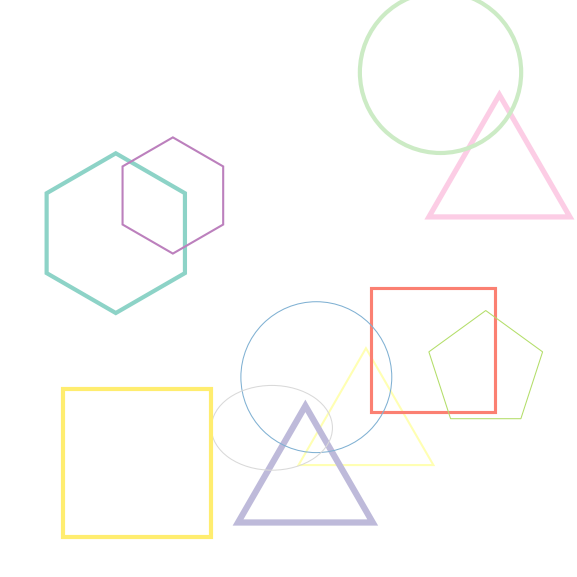[{"shape": "hexagon", "thickness": 2, "radius": 0.69, "center": [0.2, 0.595]}, {"shape": "triangle", "thickness": 1, "radius": 0.67, "center": [0.634, 0.261]}, {"shape": "triangle", "thickness": 3, "radius": 0.67, "center": [0.529, 0.162]}, {"shape": "square", "thickness": 1.5, "radius": 0.54, "center": [0.749, 0.394]}, {"shape": "circle", "thickness": 0.5, "radius": 0.65, "center": [0.548, 0.346]}, {"shape": "pentagon", "thickness": 0.5, "radius": 0.52, "center": [0.841, 0.358]}, {"shape": "triangle", "thickness": 2.5, "radius": 0.7, "center": [0.865, 0.694]}, {"shape": "oval", "thickness": 0.5, "radius": 0.52, "center": [0.471, 0.258]}, {"shape": "hexagon", "thickness": 1, "radius": 0.5, "center": [0.299, 0.661]}, {"shape": "circle", "thickness": 2, "radius": 0.7, "center": [0.763, 0.874]}, {"shape": "square", "thickness": 2, "radius": 0.64, "center": [0.238, 0.197]}]